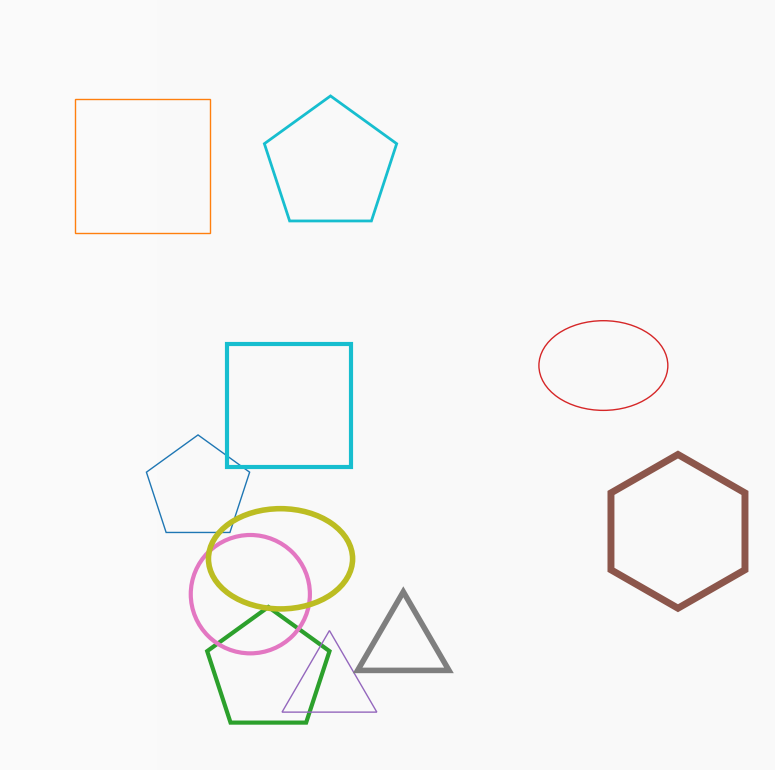[{"shape": "pentagon", "thickness": 0.5, "radius": 0.35, "center": [0.256, 0.365]}, {"shape": "square", "thickness": 0.5, "radius": 0.44, "center": [0.184, 0.784]}, {"shape": "pentagon", "thickness": 1.5, "radius": 0.41, "center": [0.346, 0.129]}, {"shape": "oval", "thickness": 0.5, "radius": 0.42, "center": [0.779, 0.525]}, {"shape": "triangle", "thickness": 0.5, "radius": 0.35, "center": [0.425, 0.11]}, {"shape": "hexagon", "thickness": 2.5, "radius": 0.5, "center": [0.875, 0.31]}, {"shape": "circle", "thickness": 1.5, "radius": 0.38, "center": [0.323, 0.228]}, {"shape": "triangle", "thickness": 2, "radius": 0.34, "center": [0.52, 0.163]}, {"shape": "oval", "thickness": 2, "radius": 0.46, "center": [0.362, 0.274]}, {"shape": "square", "thickness": 1.5, "radius": 0.4, "center": [0.373, 0.473]}, {"shape": "pentagon", "thickness": 1, "radius": 0.45, "center": [0.426, 0.786]}]